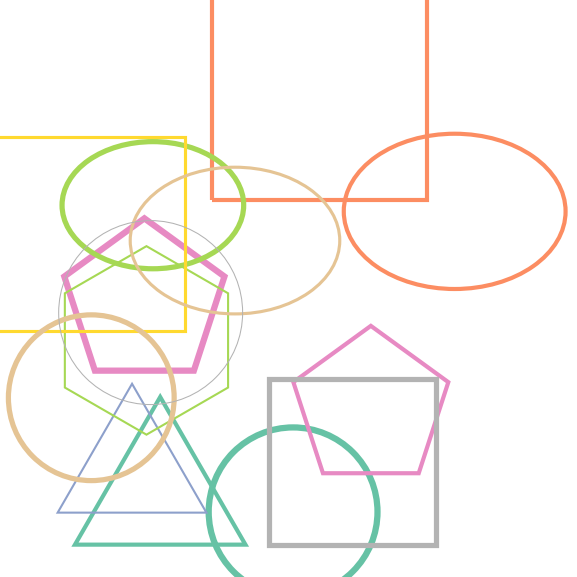[{"shape": "circle", "thickness": 3, "radius": 0.73, "center": [0.508, 0.113]}, {"shape": "triangle", "thickness": 2, "radius": 0.85, "center": [0.277, 0.141]}, {"shape": "square", "thickness": 2, "radius": 0.93, "center": [0.553, 0.839]}, {"shape": "oval", "thickness": 2, "radius": 0.96, "center": [0.787, 0.633]}, {"shape": "triangle", "thickness": 1, "radius": 0.74, "center": [0.229, 0.186]}, {"shape": "pentagon", "thickness": 2, "radius": 0.71, "center": [0.642, 0.294]}, {"shape": "pentagon", "thickness": 3, "radius": 0.73, "center": [0.25, 0.475]}, {"shape": "oval", "thickness": 2.5, "radius": 0.79, "center": [0.265, 0.644]}, {"shape": "hexagon", "thickness": 1, "radius": 0.82, "center": [0.254, 0.41]}, {"shape": "square", "thickness": 1.5, "radius": 0.84, "center": [0.152, 0.594]}, {"shape": "oval", "thickness": 1.5, "radius": 0.91, "center": [0.407, 0.583]}, {"shape": "circle", "thickness": 2.5, "radius": 0.72, "center": [0.158, 0.31]}, {"shape": "square", "thickness": 2.5, "radius": 0.72, "center": [0.61, 0.199]}, {"shape": "circle", "thickness": 0.5, "radius": 0.8, "center": [0.261, 0.458]}]